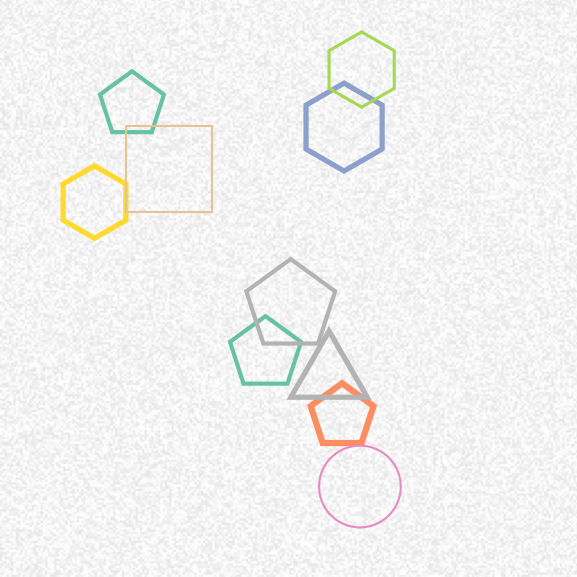[{"shape": "pentagon", "thickness": 2, "radius": 0.32, "center": [0.46, 0.387]}, {"shape": "pentagon", "thickness": 2, "radius": 0.29, "center": [0.229, 0.817]}, {"shape": "pentagon", "thickness": 3, "radius": 0.29, "center": [0.592, 0.278]}, {"shape": "hexagon", "thickness": 2.5, "radius": 0.38, "center": [0.596, 0.779]}, {"shape": "circle", "thickness": 1, "radius": 0.35, "center": [0.623, 0.157]}, {"shape": "hexagon", "thickness": 1.5, "radius": 0.33, "center": [0.626, 0.879]}, {"shape": "hexagon", "thickness": 2.5, "radius": 0.31, "center": [0.164, 0.649]}, {"shape": "square", "thickness": 1, "radius": 0.37, "center": [0.292, 0.706]}, {"shape": "triangle", "thickness": 2.5, "radius": 0.38, "center": [0.57, 0.35]}, {"shape": "pentagon", "thickness": 2, "radius": 0.4, "center": [0.503, 0.47]}]